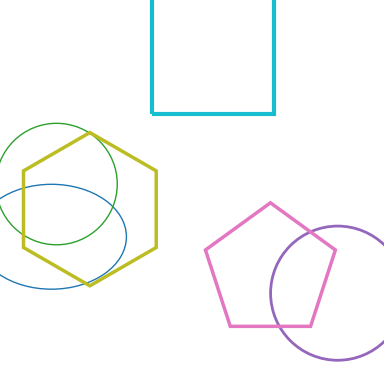[{"shape": "oval", "thickness": 1, "radius": 0.97, "center": [0.134, 0.385]}, {"shape": "circle", "thickness": 1, "radius": 0.79, "center": [0.147, 0.522]}, {"shape": "circle", "thickness": 2, "radius": 0.87, "center": [0.877, 0.239]}, {"shape": "pentagon", "thickness": 2.5, "radius": 0.89, "center": [0.702, 0.296]}, {"shape": "hexagon", "thickness": 2.5, "radius": 1.0, "center": [0.233, 0.457]}, {"shape": "square", "thickness": 3, "radius": 0.79, "center": [0.552, 0.864]}]